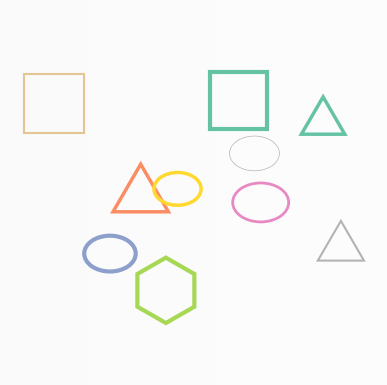[{"shape": "triangle", "thickness": 2.5, "radius": 0.32, "center": [0.834, 0.684]}, {"shape": "square", "thickness": 3, "radius": 0.37, "center": [0.616, 0.739]}, {"shape": "triangle", "thickness": 2.5, "radius": 0.41, "center": [0.363, 0.491]}, {"shape": "oval", "thickness": 3, "radius": 0.33, "center": [0.284, 0.341]}, {"shape": "oval", "thickness": 2, "radius": 0.36, "center": [0.673, 0.474]}, {"shape": "hexagon", "thickness": 3, "radius": 0.42, "center": [0.428, 0.246]}, {"shape": "oval", "thickness": 2.5, "radius": 0.3, "center": [0.458, 0.509]}, {"shape": "square", "thickness": 1.5, "radius": 0.38, "center": [0.139, 0.731]}, {"shape": "oval", "thickness": 0.5, "radius": 0.32, "center": [0.657, 0.601]}, {"shape": "triangle", "thickness": 1.5, "radius": 0.34, "center": [0.88, 0.357]}]